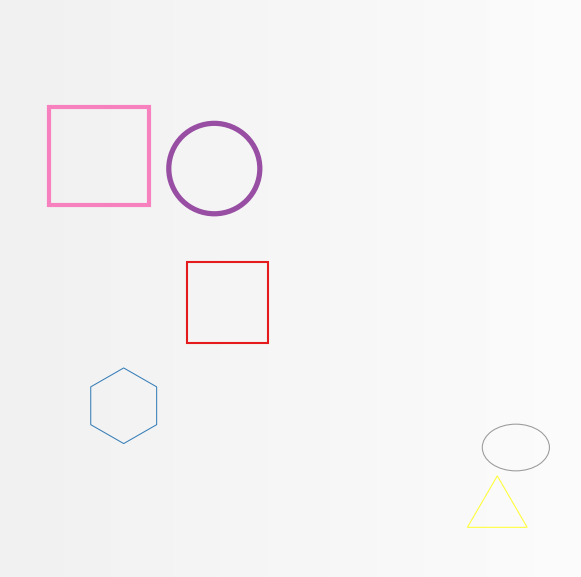[{"shape": "square", "thickness": 1, "radius": 0.35, "center": [0.391, 0.475]}, {"shape": "hexagon", "thickness": 0.5, "radius": 0.33, "center": [0.213, 0.297]}, {"shape": "circle", "thickness": 2.5, "radius": 0.39, "center": [0.369, 0.707]}, {"shape": "triangle", "thickness": 0.5, "radius": 0.3, "center": [0.856, 0.116]}, {"shape": "square", "thickness": 2, "radius": 0.43, "center": [0.17, 0.729]}, {"shape": "oval", "thickness": 0.5, "radius": 0.29, "center": [0.887, 0.224]}]